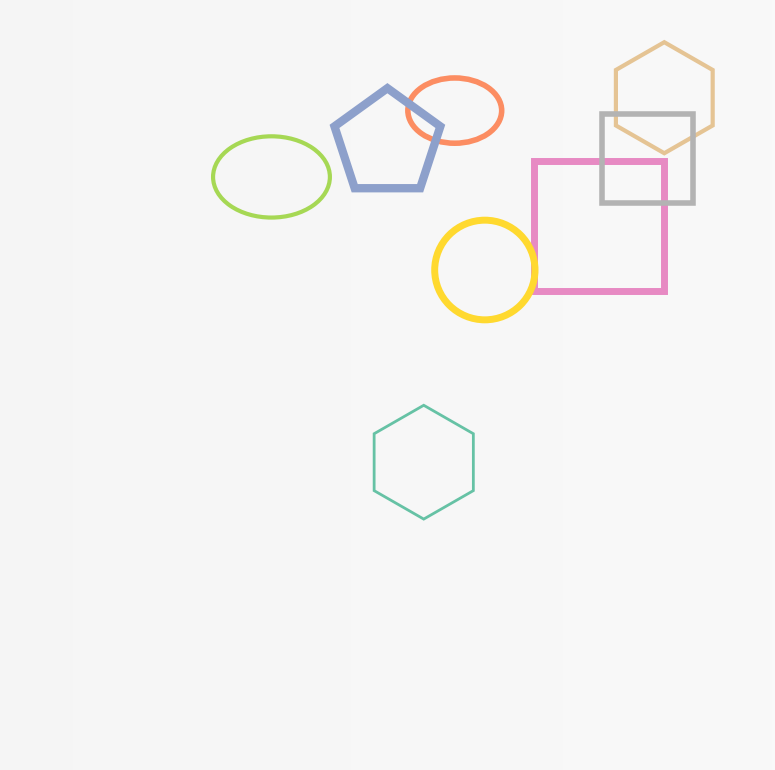[{"shape": "hexagon", "thickness": 1, "radius": 0.37, "center": [0.547, 0.4]}, {"shape": "oval", "thickness": 2, "radius": 0.3, "center": [0.587, 0.856]}, {"shape": "pentagon", "thickness": 3, "radius": 0.36, "center": [0.5, 0.814]}, {"shape": "square", "thickness": 2.5, "radius": 0.42, "center": [0.773, 0.707]}, {"shape": "oval", "thickness": 1.5, "radius": 0.38, "center": [0.35, 0.77]}, {"shape": "circle", "thickness": 2.5, "radius": 0.32, "center": [0.626, 0.649]}, {"shape": "hexagon", "thickness": 1.5, "radius": 0.36, "center": [0.857, 0.873]}, {"shape": "square", "thickness": 2, "radius": 0.29, "center": [0.836, 0.794]}]